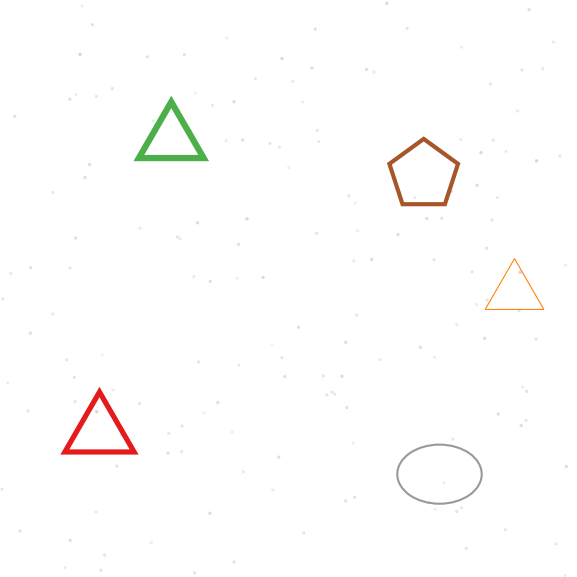[{"shape": "triangle", "thickness": 2.5, "radius": 0.35, "center": [0.172, 0.251]}, {"shape": "triangle", "thickness": 3, "radius": 0.32, "center": [0.297, 0.758]}, {"shape": "triangle", "thickness": 0.5, "radius": 0.29, "center": [0.891, 0.493]}, {"shape": "pentagon", "thickness": 2, "radius": 0.31, "center": [0.734, 0.696]}, {"shape": "oval", "thickness": 1, "radius": 0.37, "center": [0.761, 0.178]}]